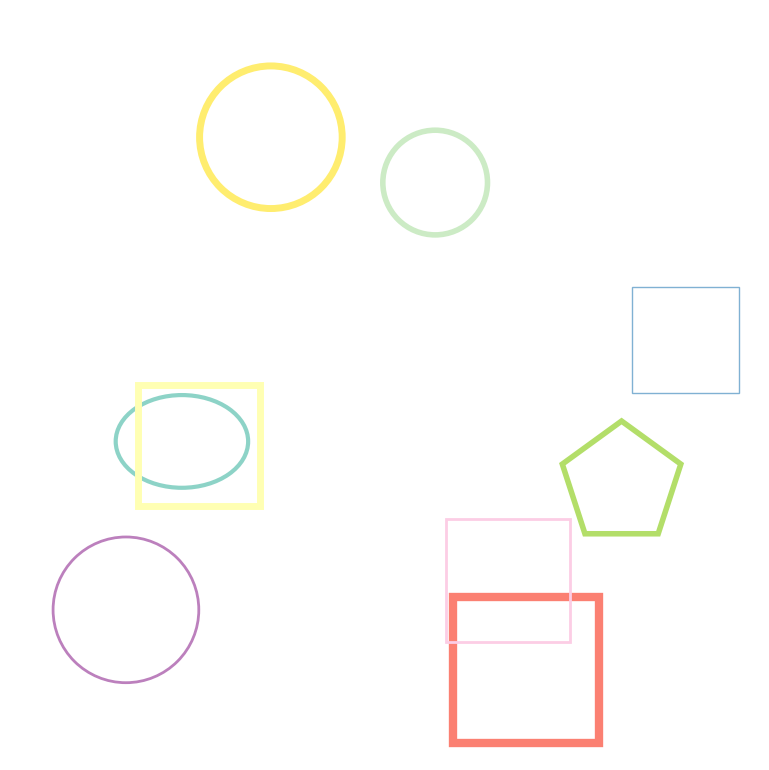[{"shape": "oval", "thickness": 1.5, "radius": 0.43, "center": [0.236, 0.427]}, {"shape": "square", "thickness": 2.5, "radius": 0.4, "center": [0.259, 0.422]}, {"shape": "square", "thickness": 3, "radius": 0.47, "center": [0.683, 0.13]}, {"shape": "square", "thickness": 0.5, "radius": 0.35, "center": [0.89, 0.559]}, {"shape": "pentagon", "thickness": 2, "radius": 0.4, "center": [0.807, 0.372]}, {"shape": "square", "thickness": 1, "radius": 0.4, "center": [0.66, 0.246]}, {"shape": "circle", "thickness": 1, "radius": 0.47, "center": [0.164, 0.208]}, {"shape": "circle", "thickness": 2, "radius": 0.34, "center": [0.565, 0.763]}, {"shape": "circle", "thickness": 2.5, "radius": 0.46, "center": [0.352, 0.822]}]